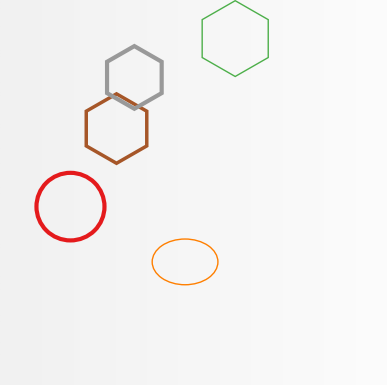[{"shape": "circle", "thickness": 3, "radius": 0.44, "center": [0.182, 0.463]}, {"shape": "hexagon", "thickness": 1, "radius": 0.49, "center": [0.607, 0.9]}, {"shape": "oval", "thickness": 1, "radius": 0.42, "center": [0.478, 0.32]}, {"shape": "hexagon", "thickness": 2.5, "radius": 0.45, "center": [0.301, 0.666]}, {"shape": "hexagon", "thickness": 3, "radius": 0.41, "center": [0.347, 0.799]}]